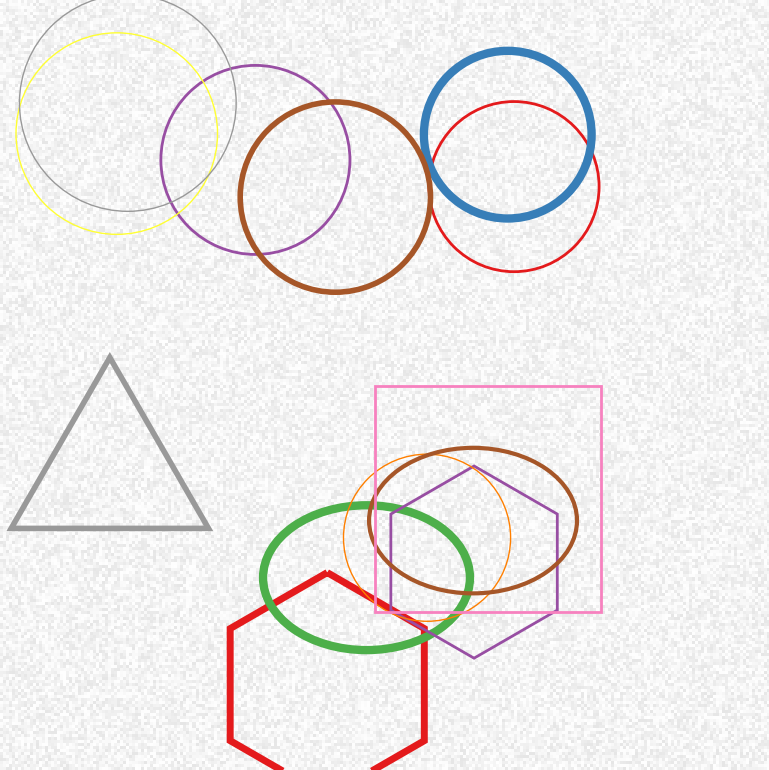[{"shape": "circle", "thickness": 1, "radius": 0.55, "center": [0.668, 0.758]}, {"shape": "hexagon", "thickness": 2.5, "radius": 0.73, "center": [0.425, 0.111]}, {"shape": "circle", "thickness": 3, "radius": 0.54, "center": [0.659, 0.825]}, {"shape": "oval", "thickness": 3, "radius": 0.67, "center": [0.476, 0.25]}, {"shape": "hexagon", "thickness": 1, "radius": 0.62, "center": [0.616, 0.27]}, {"shape": "circle", "thickness": 1, "radius": 0.61, "center": [0.332, 0.792]}, {"shape": "circle", "thickness": 0.5, "radius": 0.54, "center": [0.555, 0.302]}, {"shape": "circle", "thickness": 0.5, "radius": 0.65, "center": [0.152, 0.827]}, {"shape": "circle", "thickness": 2, "radius": 0.62, "center": [0.436, 0.744]}, {"shape": "oval", "thickness": 1.5, "radius": 0.68, "center": [0.614, 0.324]}, {"shape": "square", "thickness": 1, "radius": 0.73, "center": [0.634, 0.351]}, {"shape": "circle", "thickness": 0.5, "radius": 0.7, "center": [0.166, 0.866]}, {"shape": "triangle", "thickness": 2, "radius": 0.74, "center": [0.143, 0.388]}]